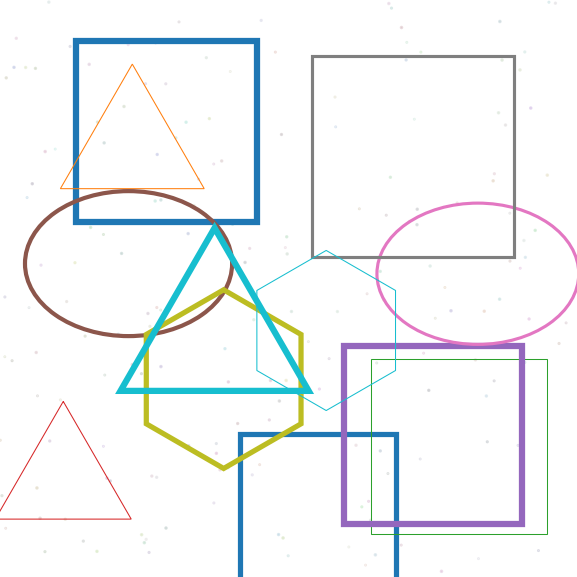[{"shape": "square", "thickness": 2.5, "radius": 0.68, "center": [0.551, 0.112]}, {"shape": "square", "thickness": 3, "radius": 0.78, "center": [0.288, 0.772]}, {"shape": "triangle", "thickness": 0.5, "radius": 0.72, "center": [0.229, 0.744]}, {"shape": "square", "thickness": 0.5, "radius": 0.76, "center": [0.795, 0.226]}, {"shape": "triangle", "thickness": 0.5, "radius": 0.68, "center": [0.11, 0.168]}, {"shape": "square", "thickness": 3, "radius": 0.77, "center": [0.75, 0.246]}, {"shape": "oval", "thickness": 2, "radius": 0.9, "center": [0.223, 0.543]}, {"shape": "oval", "thickness": 1.5, "radius": 0.87, "center": [0.827, 0.525]}, {"shape": "square", "thickness": 1.5, "radius": 0.87, "center": [0.715, 0.728]}, {"shape": "hexagon", "thickness": 2.5, "radius": 0.77, "center": [0.387, 0.343]}, {"shape": "hexagon", "thickness": 0.5, "radius": 0.69, "center": [0.565, 0.427]}, {"shape": "triangle", "thickness": 3, "radius": 0.94, "center": [0.372, 0.416]}]